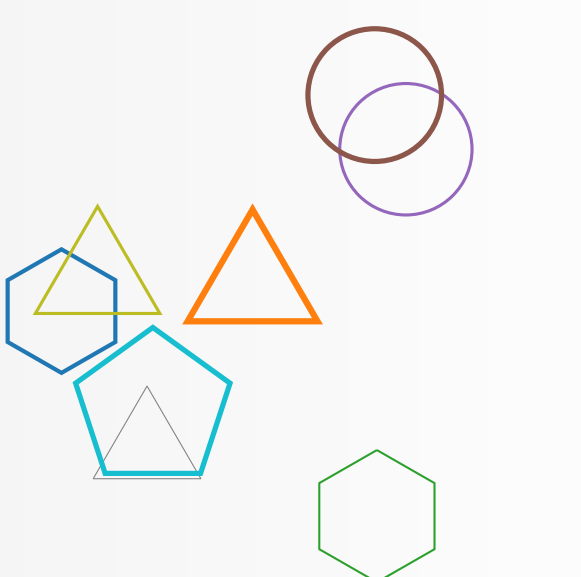[{"shape": "hexagon", "thickness": 2, "radius": 0.53, "center": [0.106, 0.46]}, {"shape": "triangle", "thickness": 3, "radius": 0.65, "center": [0.435, 0.507]}, {"shape": "hexagon", "thickness": 1, "radius": 0.57, "center": [0.648, 0.105]}, {"shape": "circle", "thickness": 1.5, "radius": 0.57, "center": [0.698, 0.741]}, {"shape": "circle", "thickness": 2.5, "radius": 0.57, "center": [0.645, 0.834]}, {"shape": "triangle", "thickness": 0.5, "radius": 0.53, "center": [0.253, 0.224]}, {"shape": "triangle", "thickness": 1.5, "radius": 0.62, "center": [0.168, 0.518]}, {"shape": "pentagon", "thickness": 2.5, "radius": 0.7, "center": [0.263, 0.292]}]